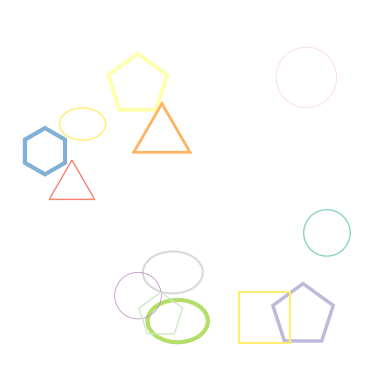[{"shape": "circle", "thickness": 1, "radius": 0.3, "center": [0.849, 0.395]}, {"shape": "pentagon", "thickness": 3, "radius": 0.4, "center": [0.358, 0.78]}, {"shape": "pentagon", "thickness": 2.5, "radius": 0.41, "center": [0.787, 0.181]}, {"shape": "triangle", "thickness": 1, "radius": 0.34, "center": [0.187, 0.516]}, {"shape": "hexagon", "thickness": 3, "radius": 0.3, "center": [0.117, 0.607]}, {"shape": "triangle", "thickness": 2, "radius": 0.42, "center": [0.421, 0.647]}, {"shape": "oval", "thickness": 3, "radius": 0.39, "center": [0.462, 0.166]}, {"shape": "circle", "thickness": 0.5, "radius": 0.39, "center": [0.796, 0.799]}, {"shape": "oval", "thickness": 1.5, "radius": 0.39, "center": [0.449, 0.292]}, {"shape": "circle", "thickness": 0.5, "radius": 0.3, "center": [0.358, 0.232]}, {"shape": "pentagon", "thickness": 1, "radius": 0.3, "center": [0.418, 0.181]}, {"shape": "oval", "thickness": 1, "radius": 0.3, "center": [0.214, 0.678]}, {"shape": "square", "thickness": 1.5, "radius": 0.33, "center": [0.688, 0.176]}]